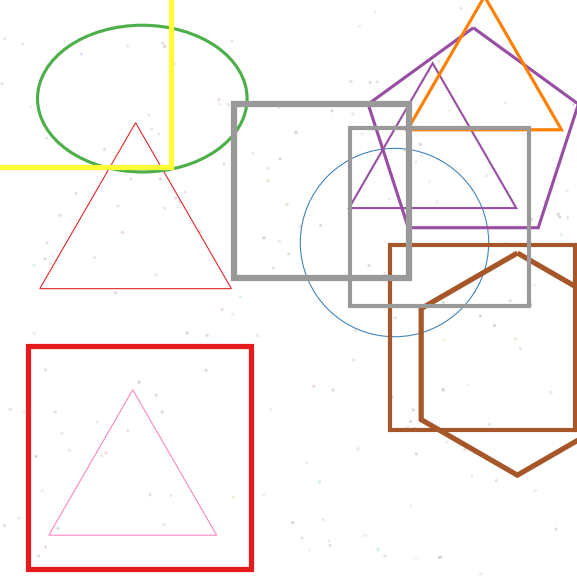[{"shape": "triangle", "thickness": 0.5, "radius": 0.96, "center": [0.235, 0.595]}, {"shape": "square", "thickness": 2.5, "radius": 0.97, "center": [0.241, 0.207]}, {"shape": "circle", "thickness": 0.5, "radius": 0.82, "center": [0.683, 0.579]}, {"shape": "oval", "thickness": 1.5, "radius": 0.91, "center": [0.246, 0.828]}, {"shape": "pentagon", "thickness": 1.5, "radius": 0.96, "center": [0.82, 0.76]}, {"shape": "triangle", "thickness": 1, "radius": 0.84, "center": [0.749, 0.722]}, {"shape": "triangle", "thickness": 1.5, "radius": 0.77, "center": [0.839, 0.851]}, {"shape": "square", "thickness": 2.5, "radius": 0.75, "center": [0.145, 0.861]}, {"shape": "hexagon", "thickness": 2.5, "radius": 0.96, "center": [0.896, 0.369]}, {"shape": "square", "thickness": 2, "radius": 0.8, "center": [0.835, 0.415]}, {"shape": "triangle", "thickness": 0.5, "radius": 0.84, "center": [0.23, 0.156]}, {"shape": "square", "thickness": 3, "radius": 0.76, "center": [0.557, 0.668]}, {"shape": "square", "thickness": 2, "radius": 0.77, "center": [0.762, 0.623]}]